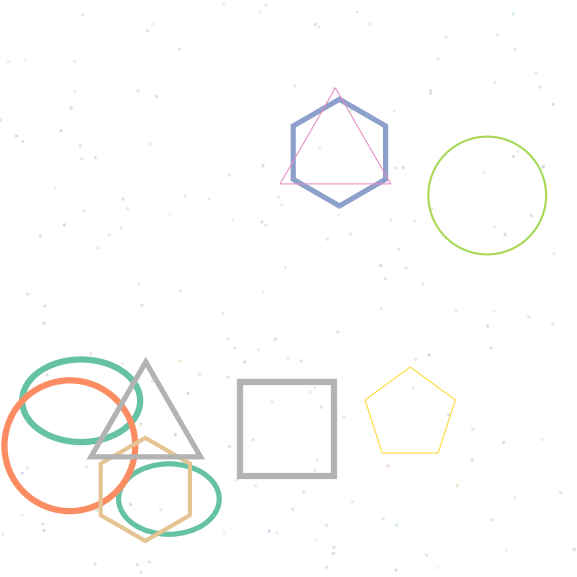[{"shape": "oval", "thickness": 2.5, "radius": 0.44, "center": [0.292, 0.135]}, {"shape": "oval", "thickness": 3, "radius": 0.51, "center": [0.141, 0.305]}, {"shape": "circle", "thickness": 3, "radius": 0.57, "center": [0.121, 0.227]}, {"shape": "hexagon", "thickness": 2.5, "radius": 0.46, "center": [0.588, 0.735]}, {"shape": "triangle", "thickness": 0.5, "radius": 0.55, "center": [0.581, 0.736]}, {"shape": "circle", "thickness": 1, "radius": 0.51, "center": [0.844, 0.661]}, {"shape": "pentagon", "thickness": 0.5, "radius": 0.41, "center": [0.71, 0.281]}, {"shape": "hexagon", "thickness": 2, "radius": 0.45, "center": [0.252, 0.152]}, {"shape": "triangle", "thickness": 2.5, "radius": 0.55, "center": [0.252, 0.263]}, {"shape": "square", "thickness": 3, "radius": 0.41, "center": [0.497, 0.256]}]